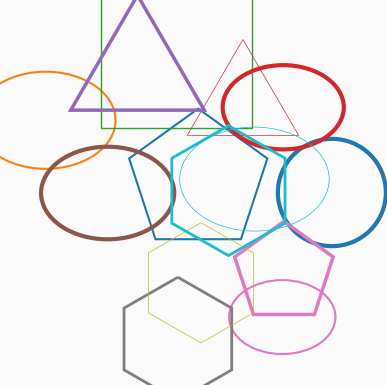[{"shape": "pentagon", "thickness": 1.5, "radius": 0.94, "center": [0.512, 0.53]}, {"shape": "circle", "thickness": 3, "radius": 0.7, "center": [0.856, 0.5]}, {"shape": "oval", "thickness": 1.5, "radius": 0.9, "center": [0.118, 0.688]}, {"shape": "square", "thickness": 1, "radius": 0.98, "center": [0.455, 0.864]}, {"shape": "triangle", "thickness": 0.5, "radius": 0.83, "center": [0.627, 0.731]}, {"shape": "oval", "thickness": 3, "radius": 0.78, "center": [0.731, 0.721]}, {"shape": "triangle", "thickness": 2.5, "radius": 0.99, "center": [0.355, 0.813]}, {"shape": "oval", "thickness": 3, "radius": 0.86, "center": [0.278, 0.499]}, {"shape": "oval", "thickness": 1.5, "radius": 0.69, "center": [0.728, 0.176]}, {"shape": "pentagon", "thickness": 2.5, "radius": 0.67, "center": [0.733, 0.291]}, {"shape": "hexagon", "thickness": 2, "radius": 0.8, "center": [0.459, 0.119]}, {"shape": "hexagon", "thickness": 0.5, "radius": 0.78, "center": [0.519, 0.265]}, {"shape": "hexagon", "thickness": 2, "radius": 0.84, "center": [0.589, 0.505]}, {"shape": "oval", "thickness": 0.5, "radius": 0.96, "center": [0.657, 0.535]}]